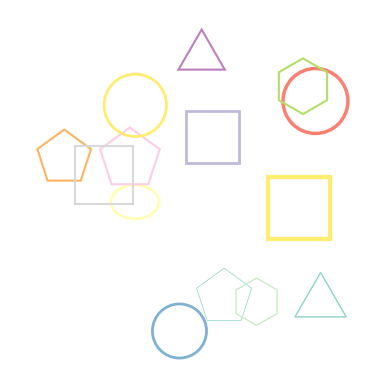[{"shape": "triangle", "thickness": 1, "radius": 0.38, "center": [0.833, 0.215]}, {"shape": "pentagon", "thickness": 0.5, "radius": 0.38, "center": [0.582, 0.228]}, {"shape": "oval", "thickness": 2, "radius": 0.31, "center": [0.35, 0.476]}, {"shape": "square", "thickness": 2, "radius": 0.34, "center": [0.552, 0.644]}, {"shape": "circle", "thickness": 2.5, "radius": 0.42, "center": [0.819, 0.738]}, {"shape": "circle", "thickness": 2, "radius": 0.35, "center": [0.466, 0.14]}, {"shape": "pentagon", "thickness": 1.5, "radius": 0.37, "center": [0.167, 0.59]}, {"shape": "hexagon", "thickness": 1.5, "radius": 0.36, "center": [0.787, 0.776]}, {"shape": "pentagon", "thickness": 1.5, "radius": 0.41, "center": [0.337, 0.587]}, {"shape": "square", "thickness": 1.5, "radius": 0.38, "center": [0.27, 0.546]}, {"shape": "triangle", "thickness": 1.5, "radius": 0.35, "center": [0.524, 0.854]}, {"shape": "hexagon", "thickness": 1, "radius": 0.31, "center": [0.666, 0.216]}, {"shape": "square", "thickness": 3, "radius": 0.4, "center": [0.777, 0.459]}, {"shape": "circle", "thickness": 2, "radius": 0.41, "center": [0.351, 0.726]}]